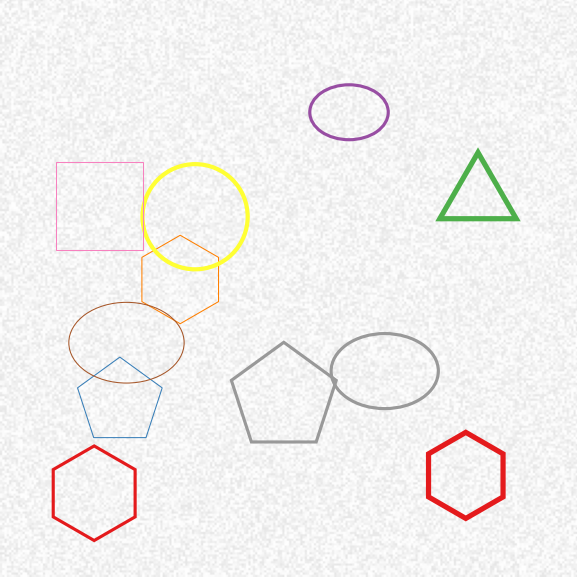[{"shape": "hexagon", "thickness": 1.5, "radius": 0.41, "center": [0.163, 0.145]}, {"shape": "hexagon", "thickness": 2.5, "radius": 0.37, "center": [0.807, 0.176]}, {"shape": "pentagon", "thickness": 0.5, "radius": 0.39, "center": [0.208, 0.304]}, {"shape": "triangle", "thickness": 2.5, "radius": 0.38, "center": [0.828, 0.659]}, {"shape": "oval", "thickness": 1.5, "radius": 0.34, "center": [0.604, 0.805]}, {"shape": "hexagon", "thickness": 0.5, "radius": 0.38, "center": [0.312, 0.515]}, {"shape": "circle", "thickness": 2, "radius": 0.46, "center": [0.338, 0.624]}, {"shape": "oval", "thickness": 0.5, "radius": 0.5, "center": [0.219, 0.406]}, {"shape": "square", "thickness": 0.5, "radius": 0.38, "center": [0.172, 0.643]}, {"shape": "oval", "thickness": 1.5, "radius": 0.46, "center": [0.666, 0.357]}, {"shape": "pentagon", "thickness": 1.5, "radius": 0.48, "center": [0.491, 0.311]}]